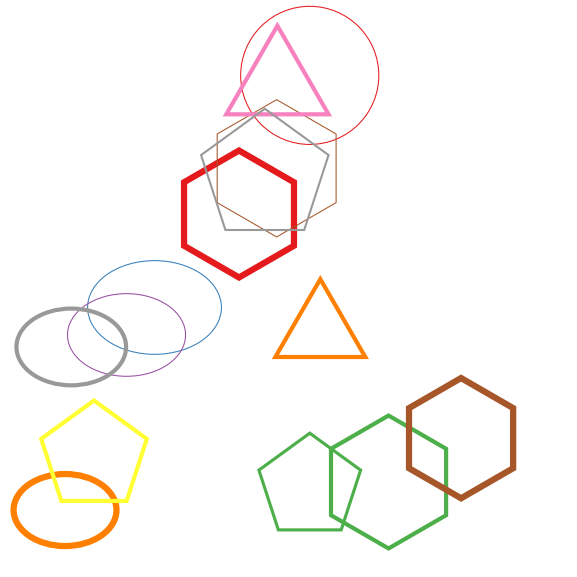[{"shape": "hexagon", "thickness": 3, "radius": 0.55, "center": [0.414, 0.629]}, {"shape": "circle", "thickness": 0.5, "radius": 0.6, "center": [0.536, 0.869]}, {"shape": "oval", "thickness": 0.5, "radius": 0.58, "center": [0.268, 0.467]}, {"shape": "hexagon", "thickness": 2, "radius": 0.58, "center": [0.673, 0.165]}, {"shape": "pentagon", "thickness": 1.5, "radius": 0.46, "center": [0.536, 0.156]}, {"shape": "oval", "thickness": 0.5, "radius": 0.51, "center": [0.219, 0.419]}, {"shape": "triangle", "thickness": 2, "radius": 0.45, "center": [0.555, 0.426]}, {"shape": "oval", "thickness": 3, "radius": 0.45, "center": [0.113, 0.116]}, {"shape": "pentagon", "thickness": 2, "radius": 0.48, "center": [0.163, 0.209]}, {"shape": "hexagon", "thickness": 3, "radius": 0.52, "center": [0.798, 0.24]}, {"shape": "hexagon", "thickness": 0.5, "radius": 0.59, "center": [0.479, 0.708]}, {"shape": "triangle", "thickness": 2, "radius": 0.51, "center": [0.48, 0.852]}, {"shape": "oval", "thickness": 2, "radius": 0.47, "center": [0.123, 0.398]}, {"shape": "pentagon", "thickness": 1, "radius": 0.58, "center": [0.459, 0.695]}]